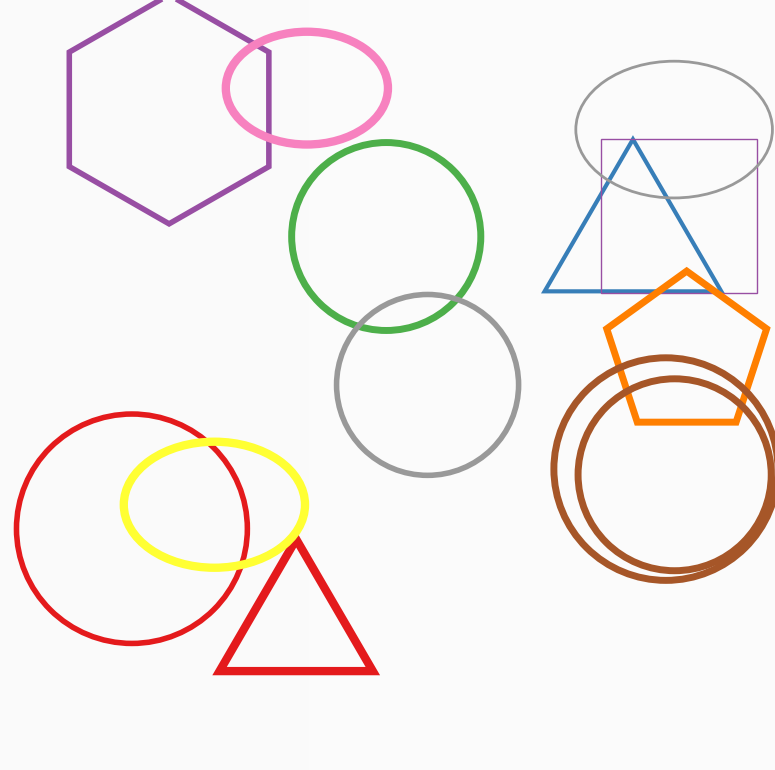[{"shape": "circle", "thickness": 2, "radius": 0.74, "center": [0.17, 0.313]}, {"shape": "triangle", "thickness": 3, "radius": 0.57, "center": [0.382, 0.186]}, {"shape": "triangle", "thickness": 1.5, "radius": 0.66, "center": [0.817, 0.687]}, {"shape": "circle", "thickness": 2.5, "radius": 0.61, "center": [0.498, 0.693]}, {"shape": "hexagon", "thickness": 2, "radius": 0.74, "center": [0.218, 0.858]}, {"shape": "square", "thickness": 0.5, "radius": 0.5, "center": [0.876, 0.719]}, {"shape": "pentagon", "thickness": 2.5, "radius": 0.54, "center": [0.886, 0.539]}, {"shape": "oval", "thickness": 3, "radius": 0.58, "center": [0.277, 0.345]}, {"shape": "circle", "thickness": 2.5, "radius": 0.62, "center": [0.871, 0.383]}, {"shape": "circle", "thickness": 2.5, "radius": 0.72, "center": [0.859, 0.391]}, {"shape": "oval", "thickness": 3, "radius": 0.52, "center": [0.396, 0.886]}, {"shape": "circle", "thickness": 2, "radius": 0.59, "center": [0.552, 0.5]}, {"shape": "oval", "thickness": 1, "radius": 0.63, "center": [0.87, 0.832]}]